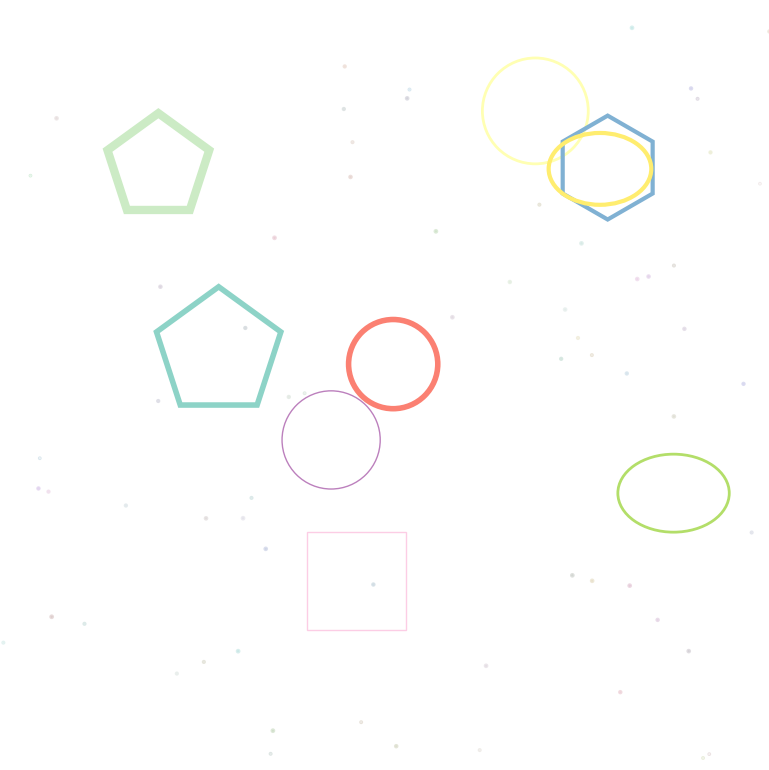[{"shape": "pentagon", "thickness": 2, "radius": 0.42, "center": [0.284, 0.543]}, {"shape": "circle", "thickness": 1, "radius": 0.34, "center": [0.695, 0.856]}, {"shape": "circle", "thickness": 2, "radius": 0.29, "center": [0.511, 0.527]}, {"shape": "hexagon", "thickness": 1.5, "radius": 0.34, "center": [0.789, 0.782]}, {"shape": "oval", "thickness": 1, "radius": 0.36, "center": [0.875, 0.36]}, {"shape": "square", "thickness": 0.5, "radius": 0.32, "center": [0.463, 0.245]}, {"shape": "circle", "thickness": 0.5, "radius": 0.32, "center": [0.43, 0.429]}, {"shape": "pentagon", "thickness": 3, "radius": 0.35, "center": [0.206, 0.784]}, {"shape": "oval", "thickness": 1.5, "radius": 0.33, "center": [0.779, 0.781]}]